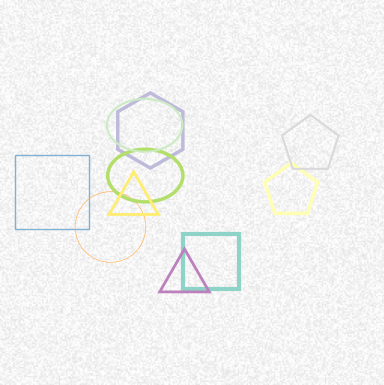[{"shape": "square", "thickness": 3, "radius": 0.36, "center": [0.548, 0.321]}, {"shape": "pentagon", "thickness": 2.5, "radius": 0.36, "center": [0.756, 0.504]}, {"shape": "hexagon", "thickness": 2.5, "radius": 0.49, "center": [0.39, 0.661]}, {"shape": "square", "thickness": 1, "radius": 0.48, "center": [0.136, 0.501]}, {"shape": "circle", "thickness": 0.5, "radius": 0.46, "center": [0.287, 0.41]}, {"shape": "oval", "thickness": 2.5, "radius": 0.49, "center": [0.377, 0.544]}, {"shape": "pentagon", "thickness": 1.5, "radius": 0.39, "center": [0.806, 0.624]}, {"shape": "triangle", "thickness": 2, "radius": 0.37, "center": [0.479, 0.279]}, {"shape": "oval", "thickness": 1.5, "radius": 0.49, "center": [0.376, 0.675]}, {"shape": "triangle", "thickness": 2, "radius": 0.37, "center": [0.347, 0.48]}]